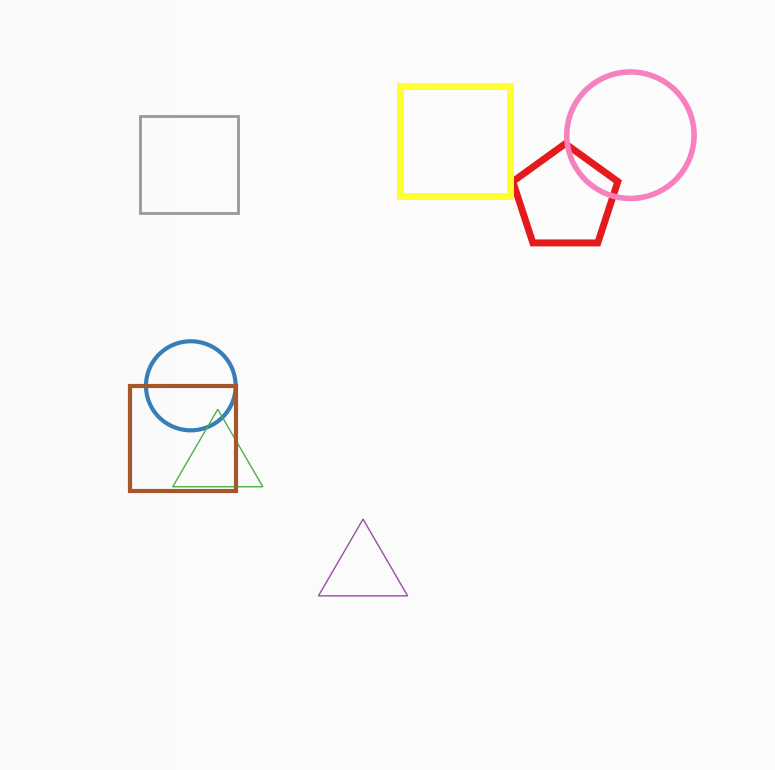[{"shape": "pentagon", "thickness": 2.5, "radius": 0.36, "center": [0.729, 0.742]}, {"shape": "circle", "thickness": 1.5, "radius": 0.29, "center": [0.246, 0.499]}, {"shape": "triangle", "thickness": 0.5, "radius": 0.34, "center": [0.281, 0.401]}, {"shape": "triangle", "thickness": 0.5, "radius": 0.33, "center": [0.468, 0.259]}, {"shape": "square", "thickness": 2.5, "radius": 0.36, "center": [0.587, 0.817]}, {"shape": "square", "thickness": 1.5, "radius": 0.34, "center": [0.236, 0.431]}, {"shape": "circle", "thickness": 2, "radius": 0.41, "center": [0.813, 0.824]}, {"shape": "square", "thickness": 1, "radius": 0.31, "center": [0.244, 0.786]}]